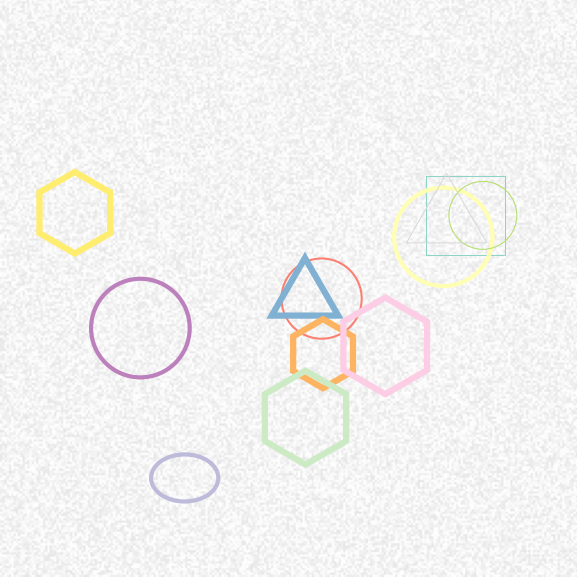[{"shape": "square", "thickness": 0.5, "radius": 0.34, "center": [0.806, 0.625]}, {"shape": "circle", "thickness": 2, "radius": 0.43, "center": [0.768, 0.589]}, {"shape": "oval", "thickness": 2, "radius": 0.29, "center": [0.32, 0.172]}, {"shape": "circle", "thickness": 1, "radius": 0.35, "center": [0.557, 0.482]}, {"shape": "triangle", "thickness": 3, "radius": 0.33, "center": [0.528, 0.486]}, {"shape": "hexagon", "thickness": 3, "radius": 0.3, "center": [0.559, 0.387]}, {"shape": "circle", "thickness": 0.5, "radius": 0.29, "center": [0.836, 0.626]}, {"shape": "hexagon", "thickness": 3, "radius": 0.42, "center": [0.667, 0.4]}, {"shape": "triangle", "thickness": 0.5, "radius": 0.4, "center": [0.773, 0.619]}, {"shape": "circle", "thickness": 2, "radius": 0.43, "center": [0.243, 0.431]}, {"shape": "hexagon", "thickness": 3, "radius": 0.41, "center": [0.529, 0.276]}, {"shape": "hexagon", "thickness": 3, "radius": 0.35, "center": [0.13, 0.631]}]